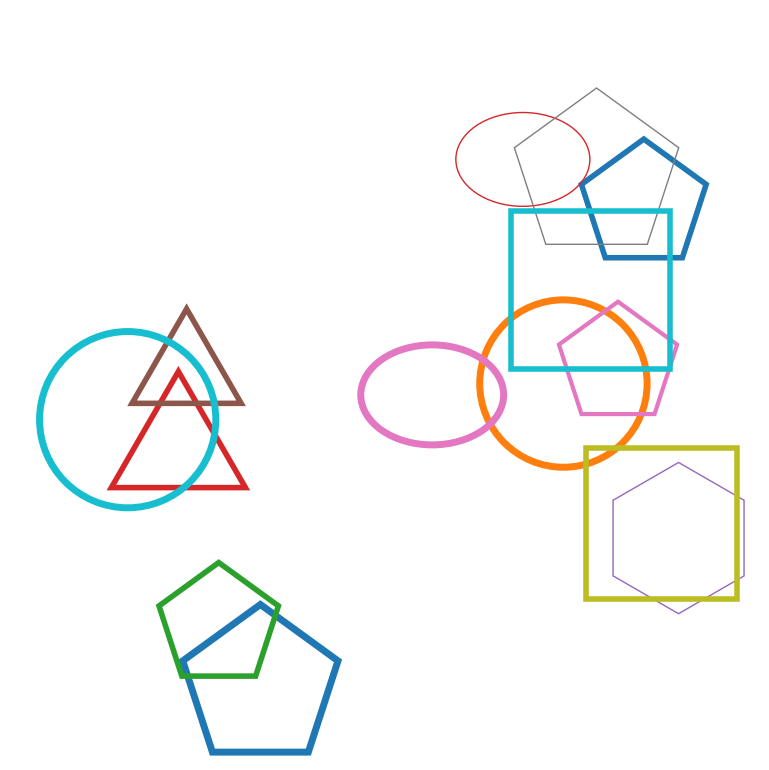[{"shape": "pentagon", "thickness": 2.5, "radius": 0.53, "center": [0.338, 0.109]}, {"shape": "pentagon", "thickness": 2, "radius": 0.43, "center": [0.836, 0.734]}, {"shape": "circle", "thickness": 2.5, "radius": 0.54, "center": [0.732, 0.502]}, {"shape": "pentagon", "thickness": 2, "radius": 0.41, "center": [0.284, 0.188]}, {"shape": "oval", "thickness": 0.5, "radius": 0.44, "center": [0.679, 0.793]}, {"shape": "triangle", "thickness": 2, "radius": 0.5, "center": [0.232, 0.417]}, {"shape": "hexagon", "thickness": 0.5, "radius": 0.49, "center": [0.881, 0.301]}, {"shape": "triangle", "thickness": 2, "radius": 0.41, "center": [0.242, 0.517]}, {"shape": "oval", "thickness": 2.5, "radius": 0.46, "center": [0.561, 0.487]}, {"shape": "pentagon", "thickness": 1.5, "radius": 0.4, "center": [0.803, 0.528]}, {"shape": "pentagon", "thickness": 0.5, "radius": 0.56, "center": [0.775, 0.773]}, {"shape": "square", "thickness": 2, "radius": 0.49, "center": [0.859, 0.32]}, {"shape": "circle", "thickness": 2.5, "radius": 0.57, "center": [0.166, 0.455]}, {"shape": "square", "thickness": 2, "radius": 0.52, "center": [0.767, 0.623]}]